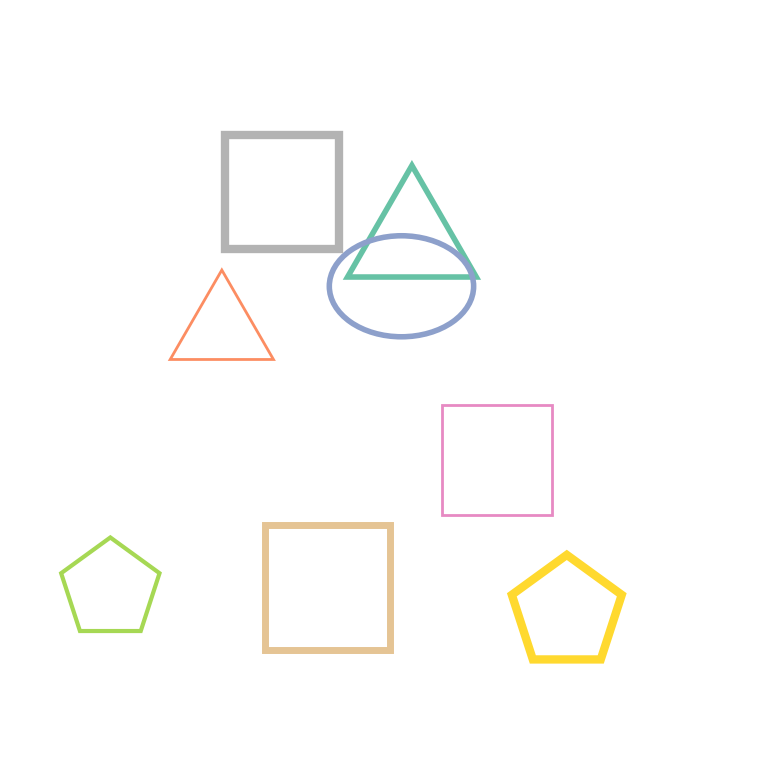[{"shape": "triangle", "thickness": 2, "radius": 0.48, "center": [0.535, 0.688]}, {"shape": "triangle", "thickness": 1, "radius": 0.39, "center": [0.288, 0.572]}, {"shape": "oval", "thickness": 2, "radius": 0.47, "center": [0.521, 0.628]}, {"shape": "square", "thickness": 1, "radius": 0.36, "center": [0.646, 0.403]}, {"shape": "pentagon", "thickness": 1.5, "radius": 0.34, "center": [0.143, 0.235]}, {"shape": "pentagon", "thickness": 3, "radius": 0.38, "center": [0.736, 0.204]}, {"shape": "square", "thickness": 2.5, "radius": 0.41, "center": [0.425, 0.237]}, {"shape": "square", "thickness": 3, "radius": 0.37, "center": [0.366, 0.75]}]